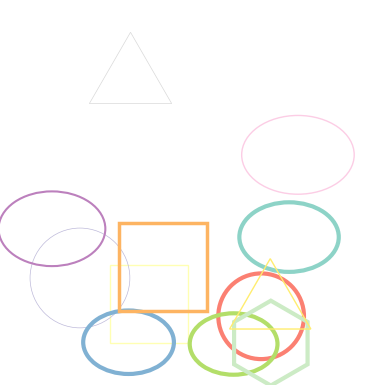[{"shape": "oval", "thickness": 3, "radius": 0.65, "center": [0.751, 0.384]}, {"shape": "square", "thickness": 1, "radius": 0.5, "center": [0.387, 0.21]}, {"shape": "circle", "thickness": 0.5, "radius": 0.65, "center": [0.208, 0.278]}, {"shape": "circle", "thickness": 3, "radius": 0.56, "center": [0.678, 0.179]}, {"shape": "oval", "thickness": 3, "radius": 0.59, "center": [0.334, 0.111]}, {"shape": "square", "thickness": 2.5, "radius": 0.57, "center": [0.424, 0.307]}, {"shape": "oval", "thickness": 3, "radius": 0.57, "center": [0.607, 0.106]}, {"shape": "oval", "thickness": 1, "radius": 0.73, "center": [0.774, 0.598]}, {"shape": "triangle", "thickness": 0.5, "radius": 0.62, "center": [0.339, 0.793]}, {"shape": "oval", "thickness": 1.5, "radius": 0.69, "center": [0.135, 0.406]}, {"shape": "hexagon", "thickness": 3, "radius": 0.55, "center": [0.703, 0.109]}, {"shape": "triangle", "thickness": 1, "radius": 0.61, "center": [0.702, 0.206]}]